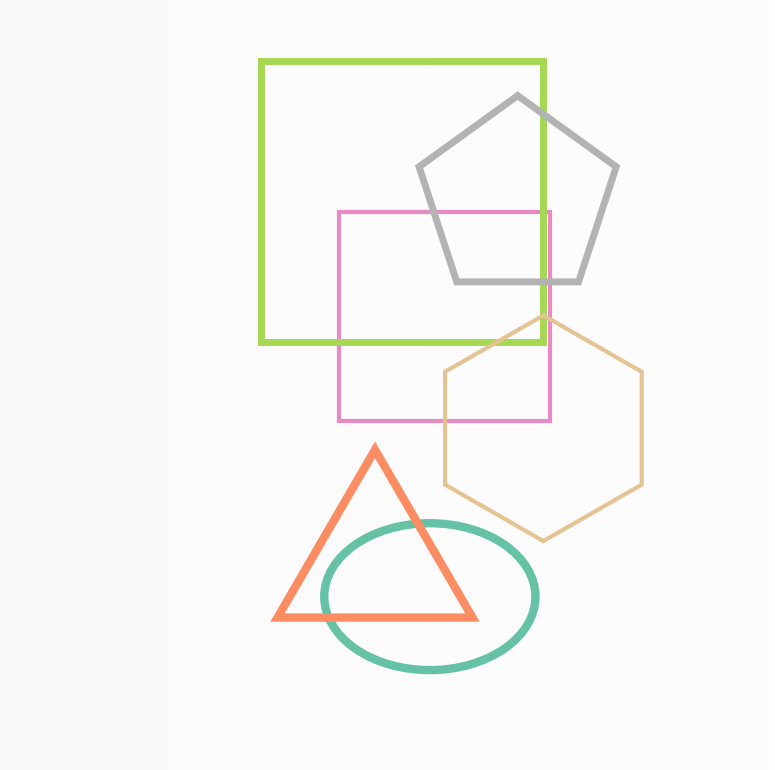[{"shape": "oval", "thickness": 3, "radius": 0.68, "center": [0.555, 0.225]}, {"shape": "triangle", "thickness": 3, "radius": 0.73, "center": [0.484, 0.271]}, {"shape": "square", "thickness": 1.5, "radius": 0.68, "center": [0.574, 0.589]}, {"shape": "square", "thickness": 2.5, "radius": 0.91, "center": [0.519, 0.738]}, {"shape": "hexagon", "thickness": 1.5, "radius": 0.73, "center": [0.701, 0.444]}, {"shape": "pentagon", "thickness": 2.5, "radius": 0.67, "center": [0.668, 0.742]}]